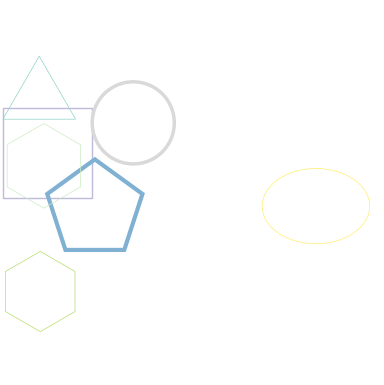[{"shape": "triangle", "thickness": 0.5, "radius": 0.55, "center": [0.102, 0.745]}, {"shape": "square", "thickness": 1, "radius": 0.58, "center": [0.123, 0.602]}, {"shape": "pentagon", "thickness": 3, "radius": 0.65, "center": [0.246, 0.456]}, {"shape": "hexagon", "thickness": 0.5, "radius": 0.52, "center": [0.105, 0.243]}, {"shape": "circle", "thickness": 2.5, "radius": 0.53, "center": [0.346, 0.681]}, {"shape": "hexagon", "thickness": 0.5, "radius": 0.55, "center": [0.114, 0.569]}, {"shape": "oval", "thickness": 0.5, "radius": 0.7, "center": [0.821, 0.465]}]